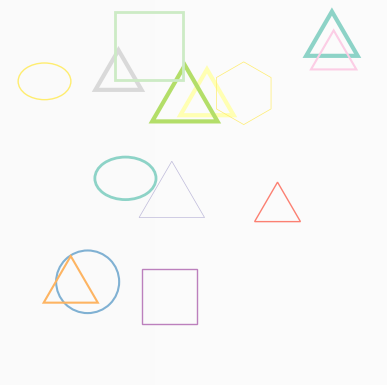[{"shape": "triangle", "thickness": 3, "radius": 0.38, "center": [0.857, 0.893]}, {"shape": "oval", "thickness": 2, "radius": 0.39, "center": [0.324, 0.537]}, {"shape": "triangle", "thickness": 3, "radius": 0.4, "center": [0.534, 0.74]}, {"shape": "triangle", "thickness": 0.5, "radius": 0.49, "center": [0.443, 0.484]}, {"shape": "triangle", "thickness": 1, "radius": 0.34, "center": [0.716, 0.459]}, {"shape": "circle", "thickness": 1.5, "radius": 0.41, "center": [0.226, 0.268]}, {"shape": "triangle", "thickness": 1.5, "radius": 0.4, "center": [0.183, 0.254]}, {"shape": "triangle", "thickness": 3, "radius": 0.49, "center": [0.477, 0.733]}, {"shape": "triangle", "thickness": 1.5, "radius": 0.34, "center": [0.861, 0.853]}, {"shape": "triangle", "thickness": 3, "radius": 0.34, "center": [0.306, 0.801]}, {"shape": "square", "thickness": 1, "radius": 0.36, "center": [0.437, 0.229]}, {"shape": "square", "thickness": 2, "radius": 0.44, "center": [0.385, 0.881]}, {"shape": "oval", "thickness": 1, "radius": 0.34, "center": [0.115, 0.789]}, {"shape": "hexagon", "thickness": 0.5, "radius": 0.41, "center": [0.629, 0.758]}]